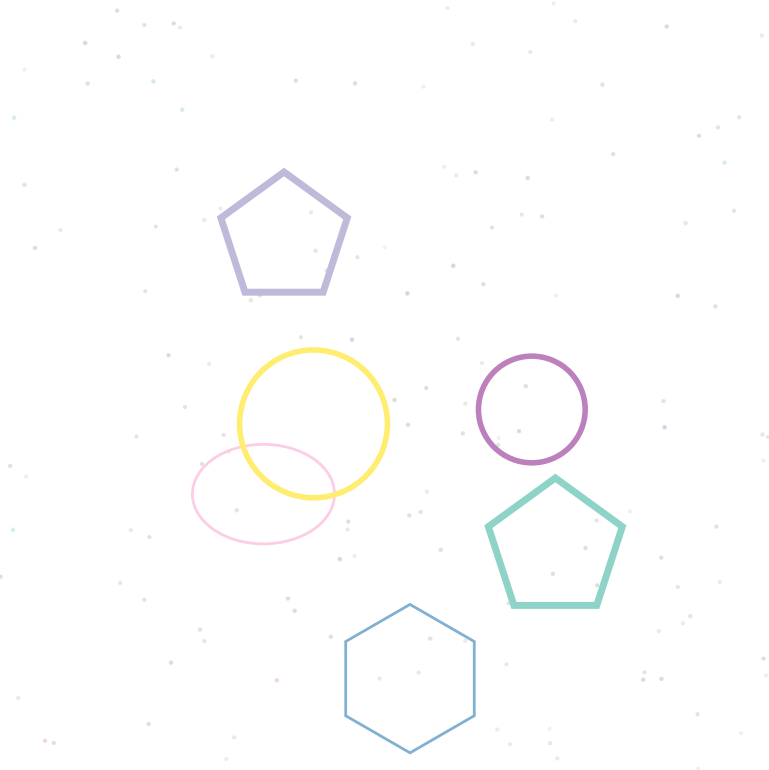[{"shape": "pentagon", "thickness": 2.5, "radius": 0.46, "center": [0.721, 0.288]}, {"shape": "pentagon", "thickness": 2.5, "radius": 0.43, "center": [0.369, 0.69]}, {"shape": "hexagon", "thickness": 1, "radius": 0.48, "center": [0.532, 0.119]}, {"shape": "oval", "thickness": 1, "radius": 0.46, "center": [0.342, 0.358]}, {"shape": "circle", "thickness": 2, "radius": 0.35, "center": [0.691, 0.468]}, {"shape": "circle", "thickness": 2, "radius": 0.48, "center": [0.407, 0.45]}]